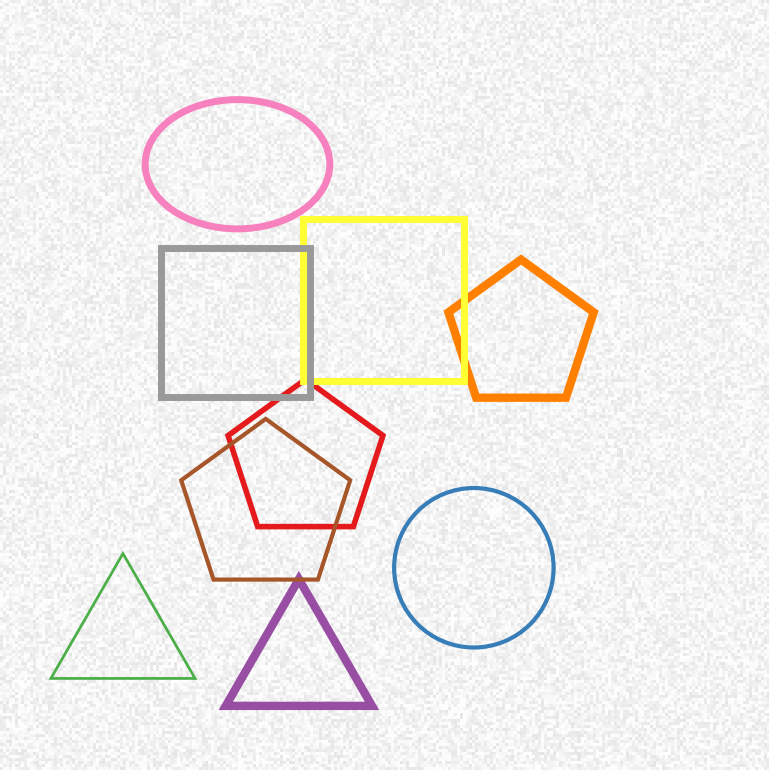[{"shape": "pentagon", "thickness": 2, "radius": 0.53, "center": [0.397, 0.402]}, {"shape": "circle", "thickness": 1.5, "radius": 0.52, "center": [0.615, 0.263]}, {"shape": "triangle", "thickness": 1, "radius": 0.54, "center": [0.16, 0.173]}, {"shape": "triangle", "thickness": 3, "radius": 0.55, "center": [0.388, 0.138]}, {"shape": "pentagon", "thickness": 3, "radius": 0.5, "center": [0.677, 0.564]}, {"shape": "square", "thickness": 2.5, "radius": 0.53, "center": [0.498, 0.61]}, {"shape": "pentagon", "thickness": 1.5, "radius": 0.58, "center": [0.345, 0.341]}, {"shape": "oval", "thickness": 2.5, "radius": 0.6, "center": [0.308, 0.787]}, {"shape": "square", "thickness": 2.5, "radius": 0.48, "center": [0.306, 0.581]}]